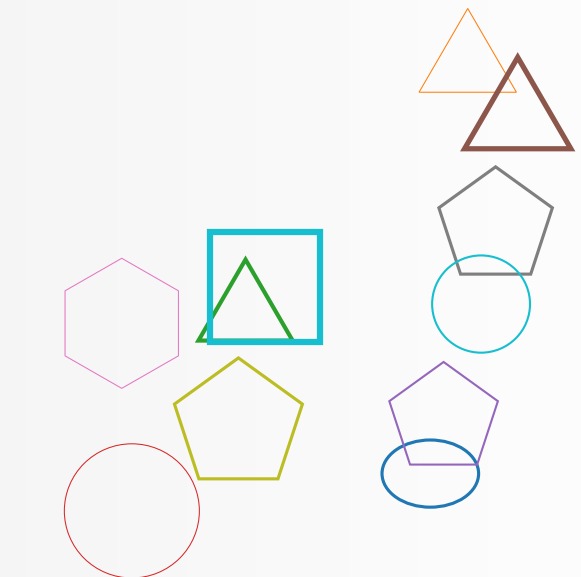[{"shape": "oval", "thickness": 1.5, "radius": 0.42, "center": [0.74, 0.179]}, {"shape": "triangle", "thickness": 0.5, "radius": 0.48, "center": [0.805, 0.888]}, {"shape": "triangle", "thickness": 2, "radius": 0.47, "center": [0.422, 0.456]}, {"shape": "circle", "thickness": 0.5, "radius": 0.58, "center": [0.227, 0.114]}, {"shape": "pentagon", "thickness": 1, "radius": 0.49, "center": [0.763, 0.274]}, {"shape": "triangle", "thickness": 2.5, "radius": 0.53, "center": [0.891, 0.794]}, {"shape": "hexagon", "thickness": 0.5, "radius": 0.56, "center": [0.209, 0.439]}, {"shape": "pentagon", "thickness": 1.5, "radius": 0.51, "center": [0.853, 0.608]}, {"shape": "pentagon", "thickness": 1.5, "radius": 0.58, "center": [0.41, 0.264]}, {"shape": "square", "thickness": 3, "radius": 0.47, "center": [0.456, 0.503]}, {"shape": "circle", "thickness": 1, "radius": 0.42, "center": [0.828, 0.473]}]